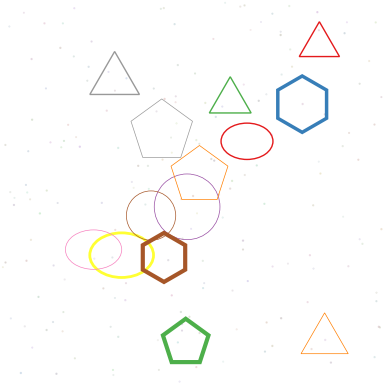[{"shape": "oval", "thickness": 1, "radius": 0.34, "center": [0.642, 0.633]}, {"shape": "triangle", "thickness": 1, "radius": 0.3, "center": [0.83, 0.883]}, {"shape": "hexagon", "thickness": 2.5, "radius": 0.37, "center": [0.785, 0.729]}, {"shape": "triangle", "thickness": 1, "radius": 0.31, "center": [0.598, 0.738]}, {"shape": "pentagon", "thickness": 3, "radius": 0.31, "center": [0.482, 0.11]}, {"shape": "circle", "thickness": 0.5, "radius": 0.43, "center": [0.486, 0.463]}, {"shape": "triangle", "thickness": 0.5, "radius": 0.35, "center": [0.843, 0.117]}, {"shape": "pentagon", "thickness": 0.5, "radius": 0.39, "center": [0.518, 0.544]}, {"shape": "oval", "thickness": 2, "radius": 0.41, "center": [0.316, 0.337]}, {"shape": "hexagon", "thickness": 3, "radius": 0.32, "center": [0.426, 0.331]}, {"shape": "circle", "thickness": 0.5, "radius": 0.32, "center": [0.392, 0.44]}, {"shape": "oval", "thickness": 0.5, "radius": 0.37, "center": [0.243, 0.352]}, {"shape": "triangle", "thickness": 1, "radius": 0.37, "center": [0.298, 0.792]}, {"shape": "pentagon", "thickness": 0.5, "radius": 0.42, "center": [0.42, 0.659]}]